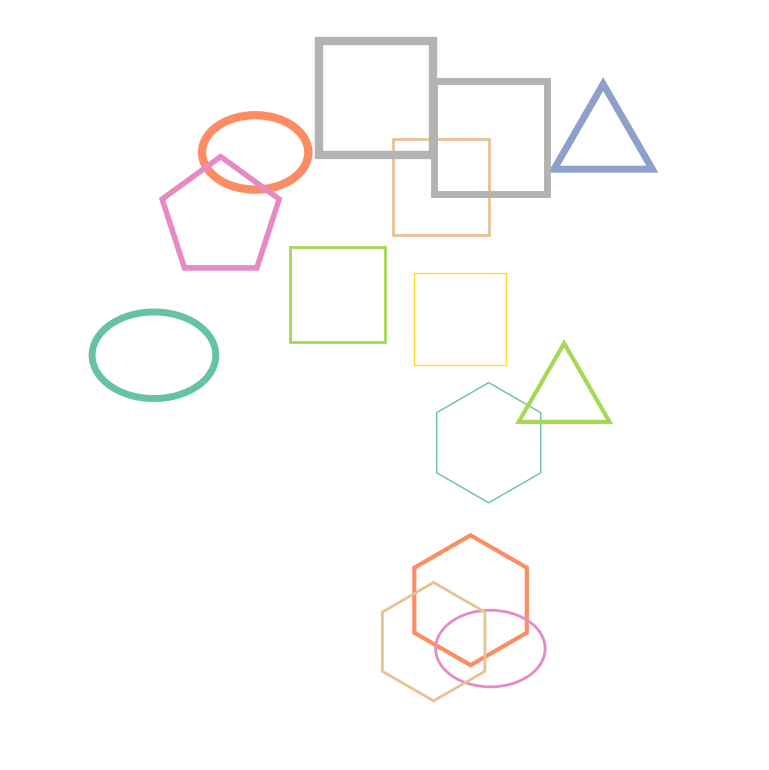[{"shape": "hexagon", "thickness": 0.5, "radius": 0.39, "center": [0.635, 0.425]}, {"shape": "oval", "thickness": 2.5, "radius": 0.4, "center": [0.2, 0.539]}, {"shape": "hexagon", "thickness": 1.5, "radius": 0.42, "center": [0.611, 0.221]}, {"shape": "oval", "thickness": 3, "radius": 0.35, "center": [0.331, 0.802]}, {"shape": "triangle", "thickness": 2.5, "radius": 0.37, "center": [0.783, 0.817]}, {"shape": "pentagon", "thickness": 2, "radius": 0.4, "center": [0.287, 0.717]}, {"shape": "oval", "thickness": 1, "radius": 0.36, "center": [0.637, 0.158]}, {"shape": "triangle", "thickness": 1.5, "radius": 0.34, "center": [0.733, 0.486]}, {"shape": "square", "thickness": 1, "radius": 0.31, "center": [0.438, 0.618]}, {"shape": "square", "thickness": 0.5, "radius": 0.3, "center": [0.597, 0.585]}, {"shape": "square", "thickness": 1, "radius": 0.31, "center": [0.573, 0.757]}, {"shape": "hexagon", "thickness": 1, "radius": 0.38, "center": [0.563, 0.167]}, {"shape": "square", "thickness": 2.5, "radius": 0.37, "center": [0.637, 0.821]}, {"shape": "square", "thickness": 3, "radius": 0.37, "center": [0.488, 0.873]}]